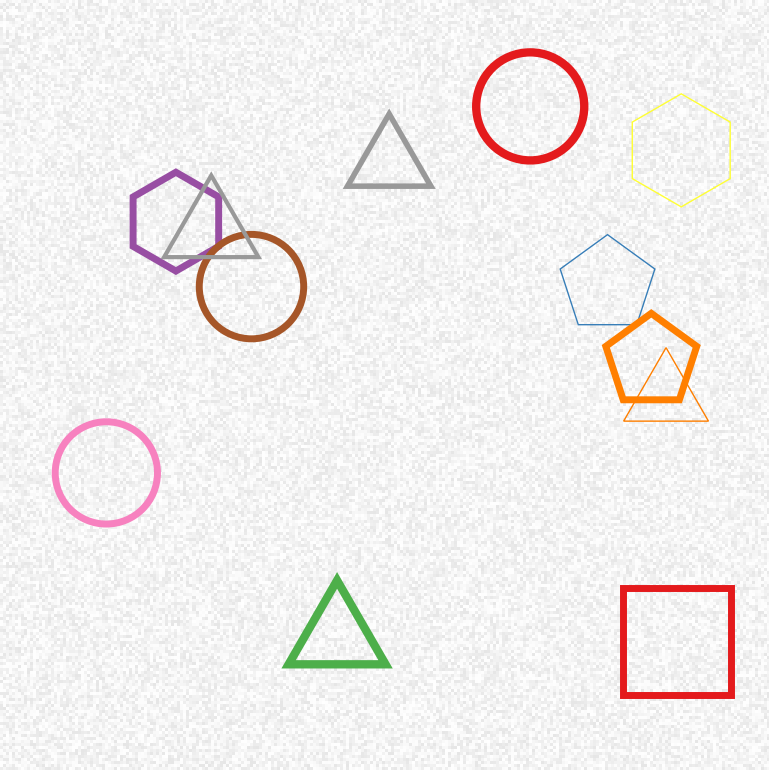[{"shape": "circle", "thickness": 3, "radius": 0.35, "center": [0.689, 0.862]}, {"shape": "square", "thickness": 2.5, "radius": 0.35, "center": [0.879, 0.167]}, {"shape": "pentagon", "thickness": 0.5, "radius": 0.32, "center": [0.789, 0.631]}, {"shape": "triangle", "thickness": 3, "radius": 0.36, "center": [0.438, 0.174]}, {"shape": "hexagon", "thickness": 2.5, "radius": 0.32, "center": [0.228, 0.712]}, {"shape": "pentagon", "thickness": 2.5, "radius": 0.31, "center": [0.846, 0.531]}, {"shape": "triangle", "thickness": 0.5, "radius": 0.32, "center": [0.865, 0.485]}, {"shape": "hexagon", "thickness": 0.5, "radius": 0.37, "center": [0.885, 0.805]}, {"shape": "circle", "thickness": 2.5, "radius": 0.34, "center": [0.327, 0.628]}, {"shape": "circle", "thickness": 2.5, "radius": 0.33, "center": [0.138, 0.386]}, {"shape": "triangle", "thickness": 2, "radius": 0.31, "center": [0.505, 0.789]}, {"shape": "triangle", "thickness": 1.5, "radius": 0.35, "center": [0.274, 0.701]}]